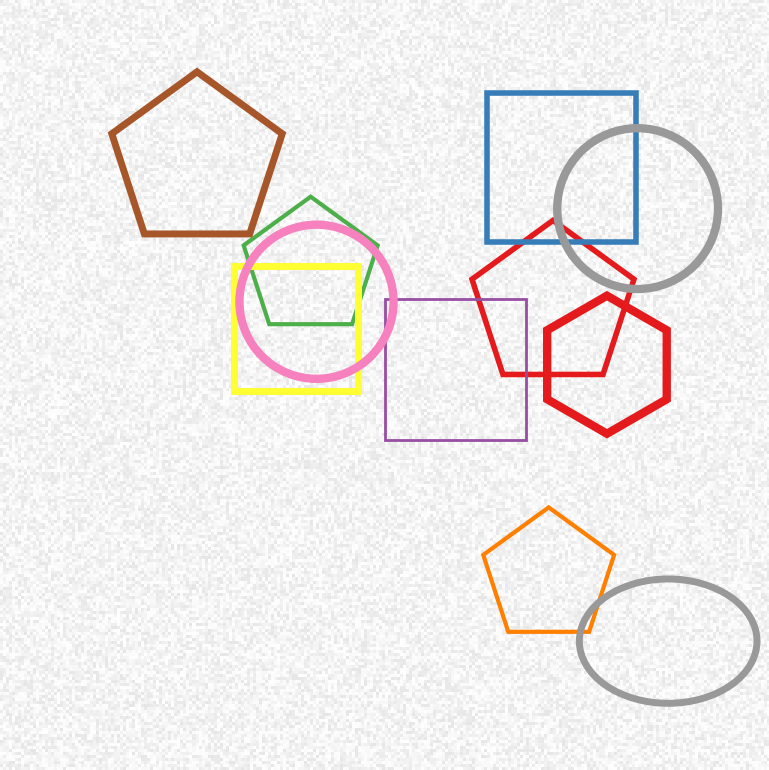[{"shape": "pentagon", "thickness": 2, "radius": 0.55, "center": [0.718, 0.603]}, {"shape": "hexagon", "thickness": 3, "radius": 0.45, "center": [0.788, 0.526]}, {"shape": "square", "thickness": 2, "radius": 0.49, "center": [0.729, 0.783]}, {"shape": "pentagon", "thickness": 1.5, "radius": 0.46, "center": [0.403, 0.653]}, {"shape": "square", "thickness": 1, "radius": 0.46, "center": [0.591, 0.52]}, {"shape": "pentagon", "thickness": 1.5, "radius": 0.45, "center": [0.713, 0.252]}, {"shape": "square", "thickness": 2.5, "radius": 0.4, "center": [0.385, 0.574]}, {"shape": "pentagon", "thickness": 2.5, "radius": 0.58, "center": [0.256, 0.79]}, {"shape": "circle", "thickness": 3, "radius": 0.5, "center": [0.411, 0.608]}, {"shape": "circle", "thickness": 3, "radius": 0.52, "center": [0.828, 0.729]}, {"shape": "oval", "thickness": 2.5, "radius": 0.58, "center": [0.868, 0.167]}]